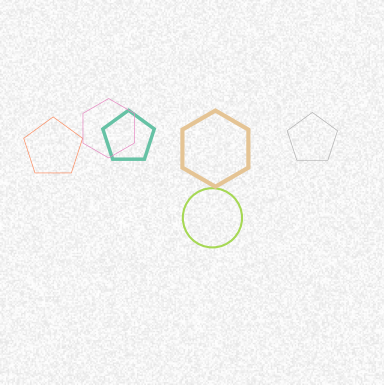[{"shape": "pentagon", "thickness": 2.5, "radius": 0.35, "center": [0.334, 0.643]}, {"shape": "pentagon", "thickness": 0.5, "radius": 0.4, "center": [0.138, 0.616]}, {"shape": "hexagon", "thickness": 0.5, "radius": 0.39, "center": [0.282, 0.667]}, {"shape": "circle", "thickness": 1.5, "radius": 0.38, "center": [0.552, 0.434]}, {"shape": "hexagon", "thickness": 3, "radius": 0.49, "center": [0.559, 0.614]}, {"shape": "pentagon", "thickness": 0.5, "radius": 0.34, "center": [0.811, 0.639]}]